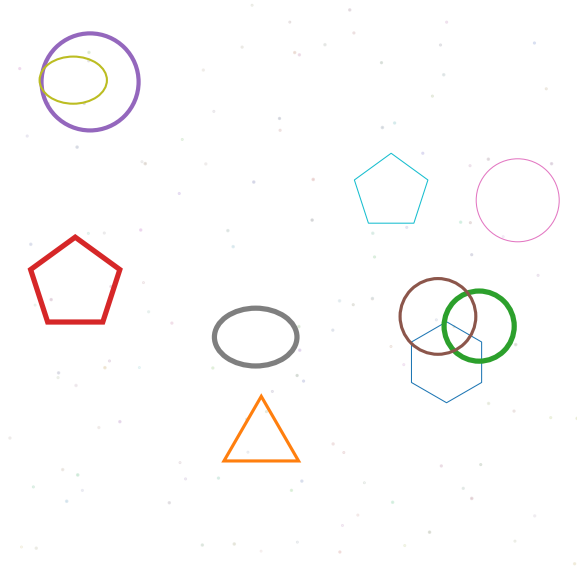[{"shape": "hexagon", "thickness": 0.5, "radius": 0.35, "center": [0.773, 0.372]}, {"shape": "triangle", "thickness": 1.5, "radius": 0.37, "center": [0.452, 0.238]}, {"shape": "circle", "thickness": 2.5, "radius": 0.3, "center": [0.83, 0.434]}, {"shape": "pentagon", "thickness": 2.5, "radius": 0.41, "center": [0.13, 0.507]}, {"shape": "circle", "thickness": 2, "radius": 0.42, "center": [0.156, 0.857]}, {"shape": "circle", "thickness": 1.5, "radius": 0.33, "center": [0.758, 0.451]}, {"shape": "circle", "thickness": 0.5, "radius": 0.36, "center": [0.896, 0.652]}, {"shape": "oval", "thickness": 2.5, "radius": 0.36, "center": [0.443, 0.415]}, {"shape": "oval", "thickness": 1, "radius": 0.29, "center": [0.127, 0.86]}, {"shape": "pentagon", "thickness": 0.5, "radius": 0.33, "center": [0.677, 0.667]}]